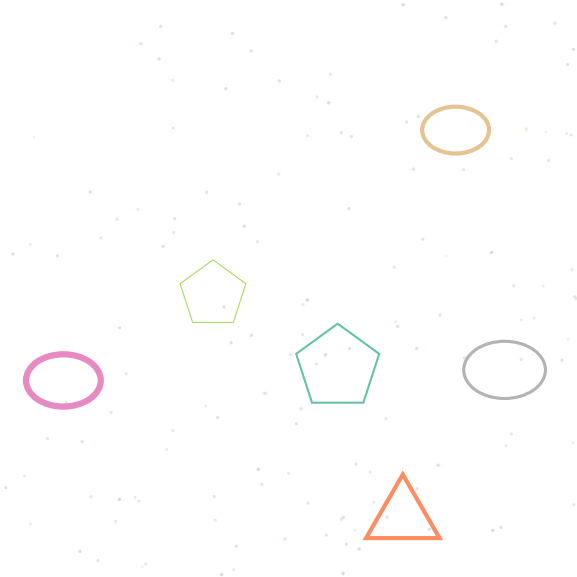[{"shape": "pentagon", "thickness": 1, "radius": 0.38, "center": [0.585, 0.363]}, {"shape": "triangle", "thickness": 2, "radius": 0.37, "center": [0.697, 0.104]}, {"shape": "oval", "thickness": 3, "radius": 0.32, "center": [0.11, 0.34]}, {"shape": "pentagon", "thickness": 0.5, "radius": 0.3, "center": [0.369, 0.489]}, {"shape": "oval", "thickness": 2, "radius": 0.29, "center": [0.789, 0.774]}, {"shape": "oval", "thickness": 1.5, "radius": 0.35, "center": [0.874, 0.359]}]